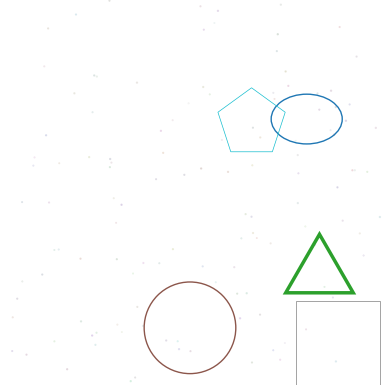[{"shape": "oval", "thickness": 1, "radius": 0.46, "center": [0.797, 0.691]}, {"shape": "triangle", "thickness": 2.5, "radius": 0.51, "center": [0.83, 0.29]}, {"shape": "circle", "thickness": 1, "radius": 0.6, "center": [0.493, 0.149]}, {"shape": "square", "thickness": 0.5, "radius": 0.55, "center": [0.877, 0.108]}, {"shape": "pentagon", "thickness": 0.5, "radius": 0.46, "center": [0.653, 0.68]}]